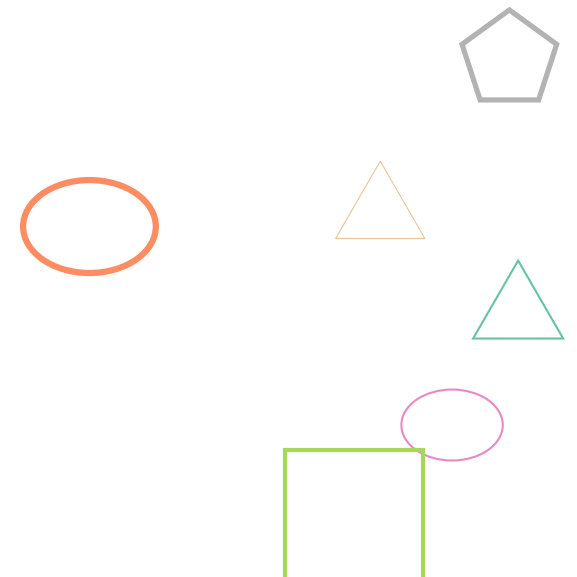[{"shape": "triangle", "thickness": 1, "radius": 0.45, "center": [0.897, 0.458]}, {"shape": "oval", "thickness": 3, "radius": 0.57, "center": [0.155, 0.607]}, {"shape": "oval", "thickness": 1, "radius": 0.44, "center": [0.783, 0.263]}, {"shape": "square", "thickness": 2, "radius": 0.6, "center": [0.612, 0.1]}, {"shape": "triangle", "thickness": 0.5, "radius": 0.45, "center": [0.658, 0.631]}, {"shape": "pentagon", "thickness": 2.5, "radius": 0.43, "center": [0.882, 0.896]}]